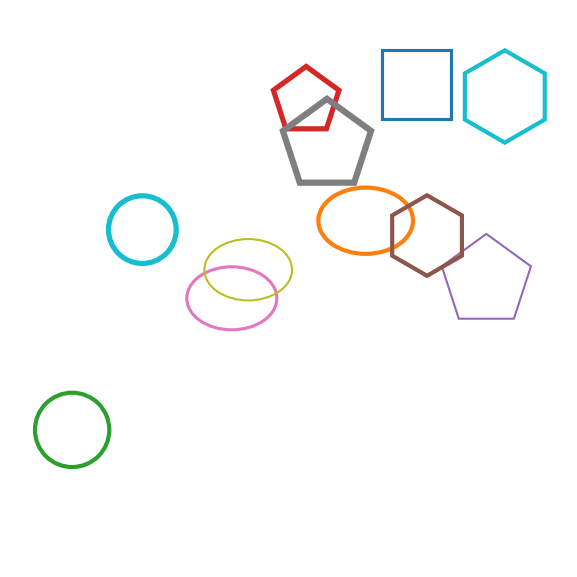[{"shape": "square", "thickness": 1.5, "radius": 0.3, "center": [0.721, 0.852]}, {"shape": "oval", "thickness": 2, "radius": 0.41, "center": [0.633, 0.617]}, {"shape": "circle", "thickness": 2, "radius": 0.32, "center": [0.125, 0.255]}, {"shape": "pentagon", "thickness": 2.5, "radius": 0.3, "center": [0.53, 0.824]}, {"shape": "pentagon", "thickness": 1, "radius": 0.41, "center": [0.842, 0.513]}, {"shape": "hexagon", "thickness": 2, "radius": 0.35, "center": [0.739, 0.591]}, {"shape": "oval", "thickness": 1.5, "radius": 0.39, "center": [0.401, 0.483]}, {"shape": "pentagon", "thickness": 3, "radius": 0.4, "center": [0.566, 0.748]}, {"shape": "oval", "thickness": 1, "radius": 0.38, "center": [0.43, 0.532]}, {"shape": "circle", "thickness": 2.5, "radius": 0.29, "center": [0.246, 0.602]}, {"shape": "hexagon", "thickness": 2, "radius": 0.4, "center": [0.874, 0.832]}]